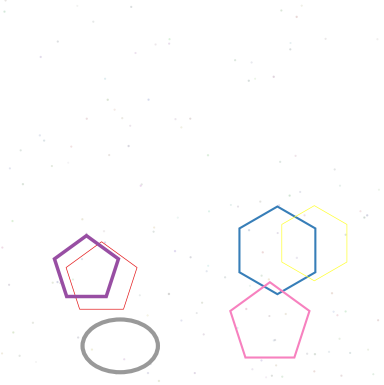[{"shape": "pentagon", "thickness": 0.5, "radius": 0.48, "center": [0.264, 0.275]}, {"shape": "hexagon", "thickness": 1.5, "radius": 0.57, "center": [0.721, 0.35]}, {"shape": "pentagon", "thickness": 2.5, "radius": 0.44, "center": [0.225, 0.301]}, {"shape": "hexagon", "thickness": 0.5, "radius": 0.49, "center": [0.816, 0.368]}, {"shape": "pentagon", "thickness": 1.5, "radius": 0.54, "center": [0.701, 0.159]}, {"shape": "oval", "thickness": 3, "radius": 0.49, "center": [0.312, 0.102]}]